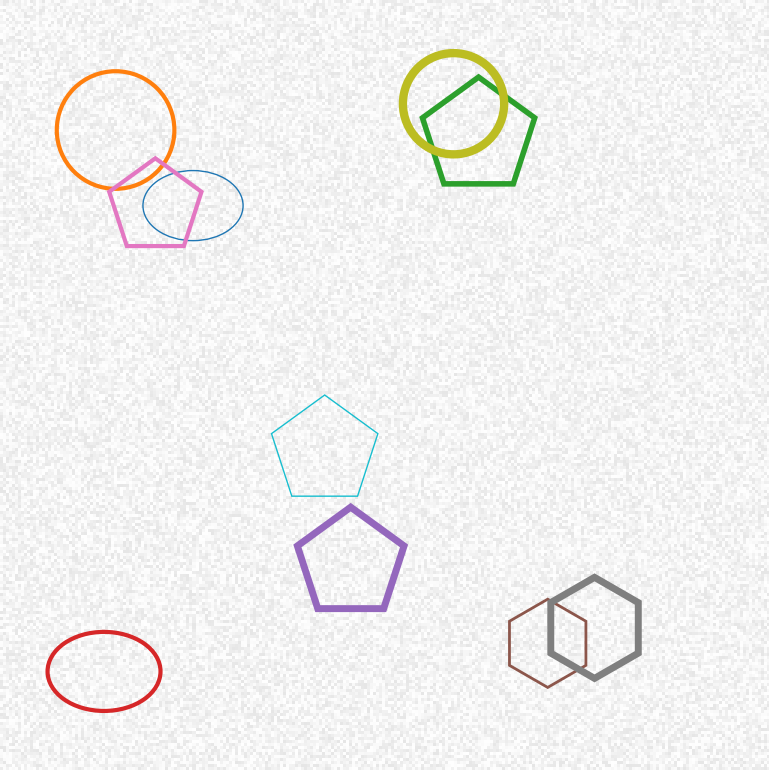[{"shape": "oval", "thickness": 0.5, "radius": 0.33, "center": [0.251, 0.733]}, {"shape": "circle", "thickness": 1.5, "radius": 0.38, "center": [0.15, 0.831]}, {"shape": "pentagon", "thickness": 2, "radius": 0.38, "center": [0.622, 0.823]}, {"shape": "oval", "thickness": 1.5, "radius": 0.37, "center": [0.135, 0.128]}, {"shape": "pentagon", "thickness": 2.5, "radius": 0.36, "center": [0.455, 0.268]}, {"shape": "hexagon", "thickness": 1, "radius": 0.29, "center": [0.711, 0.165]}, {"shape": "pentagon", "thickness": 1.5, "radius": 0.32, "center": [0.202, 0.731]}, {"shape": "hexagon", "thickness": 2.5, "radius": 0.33, "center": [0.772, 0.185]}, {"shape": "circle", "thickness": 3, "radius": 0.33, "center": [0.589, 0.865]}, {"shape": "pentagon", "thickness": 0.5, "radius": 0.36, "center": [0.422, 0.414]}]